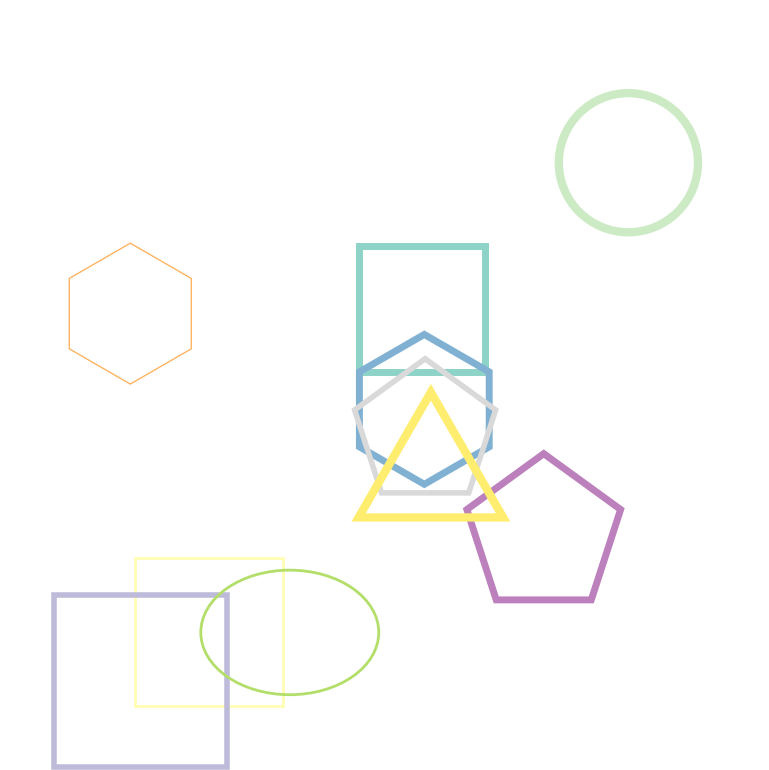[{"shape": "square", "thickness": 2.5, "radius": 0.41, "center": [0.548, 0.598]}, {"shape": "square", "thickness": 1, "radius": 0.48, "center": [0.271, 0.179]}, {"shape": "square", "thickness": 2, "radius": 0.56, "center": [0.183, 0.115]}, {"shape": "hexagon", "thickness": 2.5, "radius": 0.49, "center": [0.551, 0.468]}, {"shape": "hexagon", "thickness": 0.5, "radius": 0.46, "center": [0.169, 0.593]}, {"shape": "oval", "thickness": 1, "radius": 0.58, "center": [0.376, 0.179]}, {"shape": "pentagon", "thickness": 2, "radius": 0.48, "center": [0.552, 0.438]}, {"shape": "pentagon", "thickness": 2.5, "radius": 0.52, "center": [0.706, 0.306]}, {"shape": "circle", "thickness": 3, "radius": 0.45, "center": [0.816, 0.789]}, {"shape": "triangle", "thickness": 3, "radius": 0.54, "center": [0.56, 0.382]}]